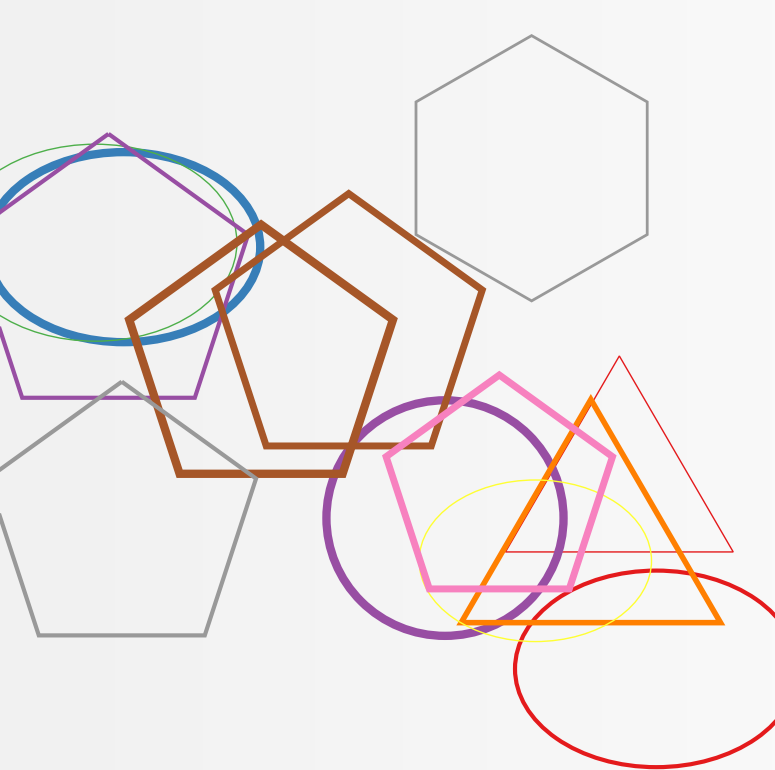[{"shape": "oval", "thickness": 1.5, "radius": 0.91, "center": [0.847, 0.131]}, {"shape": "triangle", "thickness": 0.5, "radius": 0.85, "center": [0.799, 0.368]}, {"shape": "oval", "thickness": 3, "radius": 0.88, "center": [0.159, 0.679]}, {"shape": "oval", "thickness": 0.5, "radius": 0.91, "center": [0.123, 0.685]}, {"shape": "pentagon", "thickness": 1.5, "radius": 0.95, "center": [0.14, 0.637]}, {"shape": "circle", "thickness": 3, "radius": 0.76, "center": [0.574, 0.327]}, {"shape": "triangle", "thickness": 2, "radius": 0.97, "center": [0.762, 0.288]}, {"shape": "oval", "thickness": 0.5, "radius": 0.75, "center": [0.691, 0.272]}, {"shape": "pentagon", "thickness": 3, "radius": 0.89, "center": [0.337, 0.529]}, {"shape": "pentagon", "thickness": 2.5, "radius": 0.91, "center": [0.45, 0.567]}, {"shape": "pentagon", "thickness": 2.5, "radius": 0.77, "center": [0.644, 0.359]}, {"shape": "hexagon", "thickness": 1, "radius": 0.86, "center": [0.686, 0.781]}, {"shape": "pentagon", "thickness": 1.5, "radius": 0.91, "center": [0.157, 0.322]}]